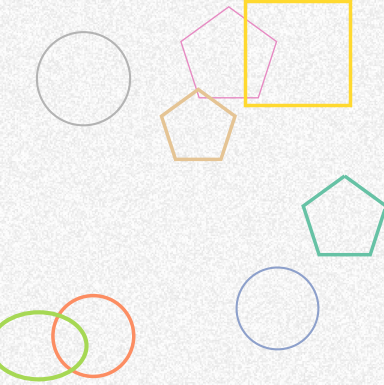[{"shape": "pentagon", "thickness": 2.5, "radius": 0.57, "center": [0.895, 0.43]}, {"shape": "circle", "thickness": 2.5, "radius": 0.52, "center": [0.242, 0.127]}, {"shape": "circle", "thickness": 1.5, "radius": 0.53, "center": [0.721, 0.199]}, {"shape": "pentagon", "thickness": 1, "radius": 0.65, "center": [0.594, 0.852]}, {"shape": "oval", "thickness": 3, "radius": 0.62, "center": [0.1, 0.102]}, {"shape": "square", "thickness": 2.5, "radius": 0.68, "center": [0.772, 0.862]}, {"shape": "pentagon", "thickness": 2.5, "radius": 0.5, "center": [0.515, 0.667]}, {"shape": "circle", "thickness": 1.5, "radius": 0.61, "center": [0.217, 0.795]}]